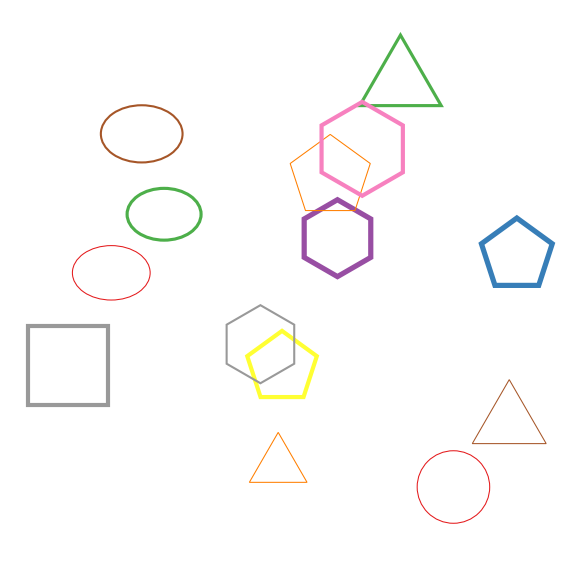[{"shape": "oval", "thickness": 0.5, "radius": 0.34, "center": [0.193, 0.527]}, {"shape": "circle", "thickness": 0.5, "radius": 0.31, "center": [0.785, 0.156]}, {"shape": "pentagon", "thickness": 2.5, "radius": 0.32, "center": [0.895, 0.557]}, {"shape": "oval", "thickness": 1.5, "radius": 0.32, "center": [0.284, 0.628]}, {"shape": "triangle", "thickness": 1.5, "radius": 0.41, "center": [0.693, 0.857]}, {"shape": "hexagon", "thickness": 2.5, "radius": 0.33, "center": [0.584, 0.587]}, {"shape": "triangle", "thickness": 0.5, "radius": 0.29, "center": [0.482, 0.193]}, {"shape": "pentagon", "thickness": 0.5, "radius": 0.36, "center": [0.572, 0.693]}, {"shape": "pentagon", "thickness": 2, "radius": 0.32, "center": [0.488, 0.363]}, {"shape": "oval", "thickness": 1, "radius": 0.35, "center": [0.245, 0.767]}, {"shape": "triangle", "thickness": 0.5, "radius": 0.37, "center": [0.882, 0.268]}, {"shape": "hexagon", "thickness": 2, "radius": 0.41, "center": [0.627, 0.741]}, {"shape": "square", "thickness": 2, "radius": 0.34, "center": [0.118, 0.367]}, {"shape": "hexagon", "thickness": 1, "radius": 0.34, "center": [0.451, 0.403]}]